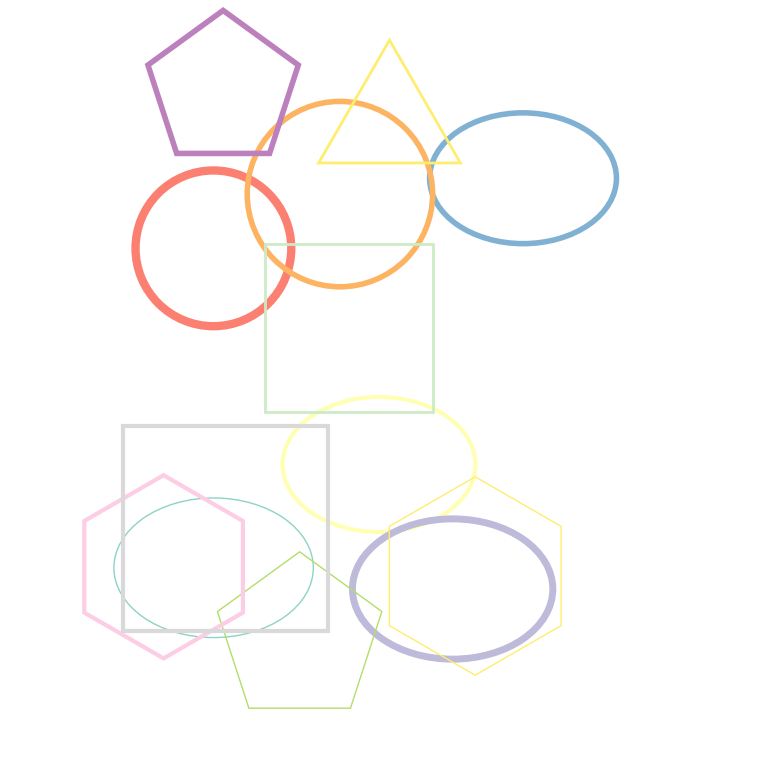[{"shape": "oval", "thickness": 0.5, "radius": 0.65, "center": [0.277, 0.263]}, {"shape": "oval", "thickness": 1.5, "radius": 0.63, "center": [0.492, 0.397]}, {"shape": "oval", "thickness": 2.5, "radius": 0.65, "center": [0.588, 0.235]}, {"shape": "circle", "thickness": 3, "radius": 0.51, "center": [0.277, 0.678]}, {"shape": "oval", "thickness": 2, "radius": 0.61, "center": [0.679, 0.769]}, {"shape": "circle", "thickness": 2, "radius": 0.6, "center": [0.441, 0.748]}, {"shape": "pentagon", "thickness": 0.5, "radius": 0.56, "center": [0.389, 0.171]}, {"shape": "hexagon", "thickness": 1.5, "radius": 0.59, "center": [0.212, 0.264]}, {"shape": "square", "thickness": 1.5, "radius": 0.67, "center": [0.293, 0.313]}, {"shape": "pentagon", "thickness": 2, "radius": 0.51, "center": [0.29, 0.884]}, {"shape": "square", "thickness": 1, "radius": 0.55, "center": [0.453, 0.574]}, {"shape": "triangle", "thickness": 1, "radius": 0.53, "center": [0.506, 0.841]}, {"shape": "hexagon", "thickness": 0.5, "radius": 0.64, "center": [0.617, 0.252]}]